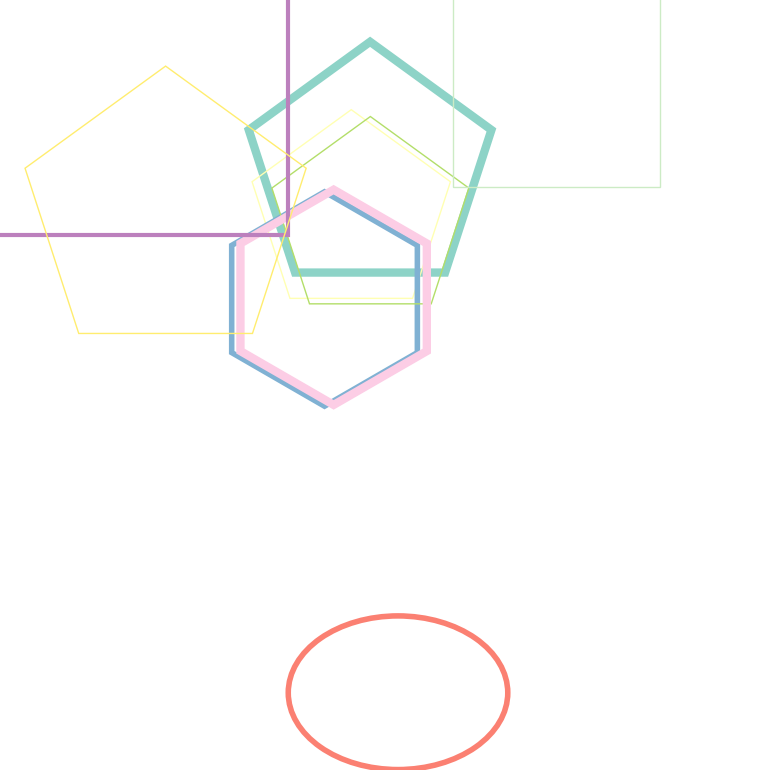[{"shape": "pentagon", "thickness": 3, "radius": 0.83, "center": [0.481, 0.78]}, {"shape": "pentagon", "thickness": 0.5, "radius": 0.68, "center": [0.456, 0.722]}, {"shape": "oval", "thickness": 2, "radius": 0.71, "center": [0.517, 0.1]}, {"shape": "hexagon", "thickness": 2, "radius": 0.7, "center": [0.421, 0.612]}, {"shape": "pentagon", "thickness": 0.5, "radius": 0.67, "center": [0.481, 0.714]}, {"shape": "hexagon", "thickness": 3, "radius": 0.7, "center": [0.433, 0.614]}, {"shape": "square", "thickness": 1.5, "radius": 0.94, "center": [0.186, 0.883]}, {"shape": "square", "thickness": 0.5, "radius": 0.67, "center": [0.723, 0.891]}, {"shape": "pentagon", "thickness": 0.5, "radius": 0.96, "center": [0.215, 0.722]}]